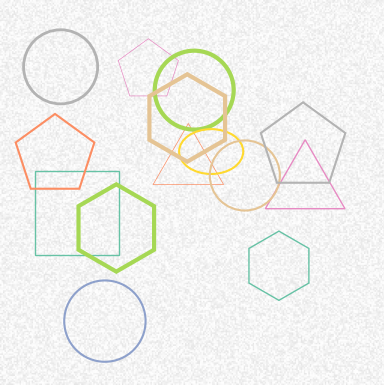[{"shape": "square", "thickness": 1, "radius": 0.55, "center": [0.199, 0.447]}, {"shape": "hexagon", "thickness": 1, "radius": 0.45, "center": [0.724, 0.31]}, {"shape": "triangle", "thickness": 0.5, "radius": 0.53, "center": [0.489, 0.574]}, {"shape": "pentagon", "thickness": 1.5, "radius": 0.54, "center": [0.143, 0.597]}, {"shape": "circle", "thickness": 1.5, "radius": 0.53, "center": [0.272, 0.166]}, {"shape": "triangle", "thickness": 1, "radius": 0.6, "center": [0.793, 0.518]}, {"shape": "pentagon", "thickness": 0.5, "radius": 0.41, "center": [0.385, 0.817]}, {"shape": "circle", "thickness": 3, "radius": 0.51, "center": [0.504, 0.766]}, {"shape": "hexagon", "thickness": 3, "radius": 0.57, "center": [0.302, 0.408]}, {"shape": "oval", "thickness": 1.5, "radius": 0.42, "center": [0.549, 0.606]}, {"shape": "circle", "thickness": 1.5, "radius": 0.46, "center": [0.636, 0.544]}, {"shape": "hexagon", "thickness": 3, "radius": 0.57, "center": [0.486, 0.694]}, {"shape": "pentagon", "thickness": 1.5, "radius": 0.58, "center": [0.787, 0.619]}, {"shape": "circle", "thickness": 2, "radius": 0.48, "center": [0.157, 0.826]}]